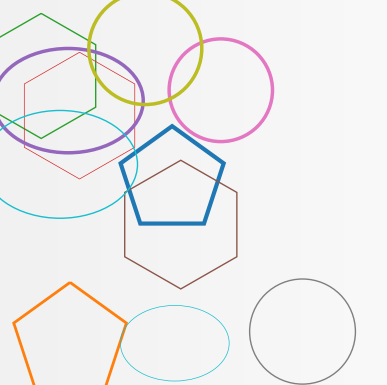[{"shape": "pentagon", "thickness": 3, "radius": 0.7, "center": [0.444, 0.532]}, {"shape": "pentagon", "thickness": 2, "radius": 0.76, "center": [0.181, 0.114]}, {"shape": "hexagon", "thickness": 1, "radius": 0.81, "center": [0.106, 0.803]}, {"shape": "hexagon", "thickness": 0.5, "radius": 0.82, "center": [0.205, 0.7]}, {"shape": "oval", "thickness": 2.5, "radius": 0.97, "center": [0.176, 0.739]}, {"shape": "hexagon", "thickness": 1, "radius": 0.84, "center": [0.467, 0.417]}, {"shape": "circle", "thickness": 2.5, "radius": 0.67, "center": [0.57, 0.766]}, {"shape": "circle", "thickness": 1, "radius": 0.68, "center": [0.781, 0.139]}, {"shape": "circle", "thickness": 2.5, "radius": 0.73, "center": [0.375, 0.874]}, {"shape": "oval", "thickness": 0.5, "radius": 0.7, "center": [0.451, 0.109]}, {"shape": "oval", "thickness": 1, "radius": 1.0, "center": [0.155, 0.573]}]